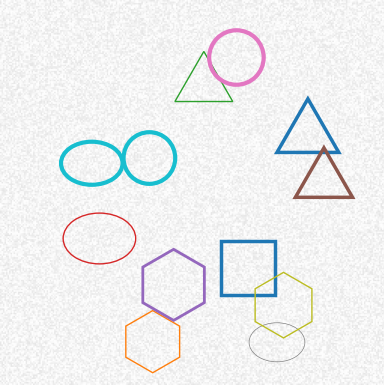[{"shape": "square", "thickness": 2.5, "radius": 0.35, "center": [0.644, 0.305]}, {"shape": "triangle", "thickness": 2.5, "radius": 0.46, "center": [0.8, 0.65]}, {"shape": "hexagon", "thickness": 1, "radius": 0.4, "center": [0.397, 0.113]}, {"shape": "triangle", "thickness": 1, "radius": 0.43, "center": [0.529, 0.78]}, {"shape": "oval", "thickness": 1, "radius": 0.47, "center": [0.258, 0.381]}, {"shape": "hexagon", "thickness": 2, "radius": 0.46, "center": [0.451, 0.26]}, {"shape": "triangle", "thickness": 2.5, "radius": 0.43, "center": [0.841, 0.53]}, {"shape": "circle", "thickness": 3, "radius": 0.35, "center": [0.614, 0.851]}, {"shape": "oval", "thickness": 0.5, "radius": 0.36, "center": [0.719, 0.111]}, {"shape": "hexagon", "thickness": 1, "radius": 0.43, "center": [0.736, 0.207]}, {"shape": "oval", "thickness": 3, "radius": 0.4, "center": [0.238, 0.576]}, {"shape": "circle", "thickness": 3, "radius": 0.34, "center": [0.388, 0.59]}]